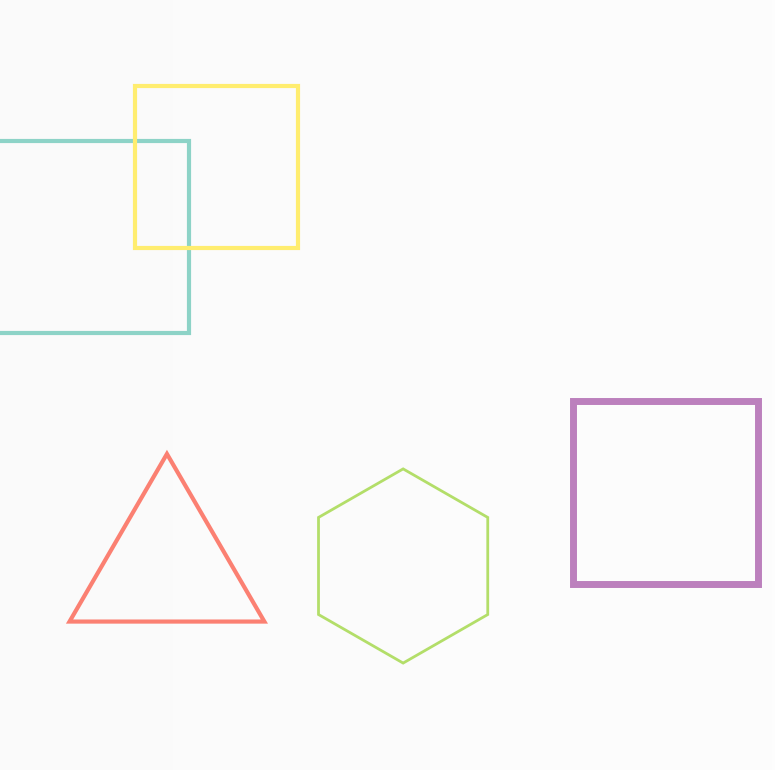[{"shape": "square", "thickness": 1.5, "radius": 0.62, "center": [0.119, 0.692]}, {"shape": "triangle", "thickness": 1.5, "radius": 0.73, "center": [0.215, 0.265]}, {"shape": "hexagon", "thickness": 1, "radius": 0.63, "center": [0.52, 0.265]}, {"shape": "square", "thickness": 2.5, "radius": 0.6, "center": [0.859, 0.361]}, {"shape": "square", "thickness": 1.5, "radius": 0.53, "center": [0.279, 0.783]}]